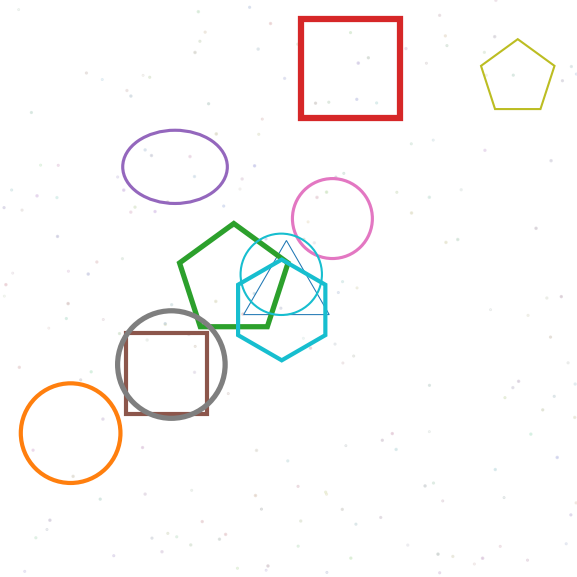[{"shape": "triangle", "thickness": 0.5, "radius": 0.43, "center": [0.496, 0.497]}, {"shape": "circle", "thickness": 2, "radius": 0.43, "center": [0.122, 0.249]}, {"shape": "pentagon", "thickness": 2.5, "radius": 0.49, "center": [0.405, 0.513]}, {"shape": "square", "thickness": 3, "radius": 0.43, "center": [0.607, 0.881]}, {"shape": "oval", "thickness": 1.5, "radius": 0.45, "center": [0.303, 0.71]}, {"shape": "square", "thickness": 2, "radius": 0.35, "center": [0.289, 0.352]}, {"shape": "circle", "thickness": 1.5, "radius": 0.35, "center": [0.576, 0.621]}, {"shape": "circle", "thickness": 2.5, "radius": 0.47, "center": [0.297, 0.368]}, {"shape": "pentagon", "thickness": 1, "radius": 0.33, "center": [0.897, 0.864]}, {"shape": "circle", "thickness": 1, "radius": 0.35, "center": [0.487, 0.524]}, {"shape": "hexagon", "thickness": 2, "radius": 0.44, "center": [0.488, 0.462]}]